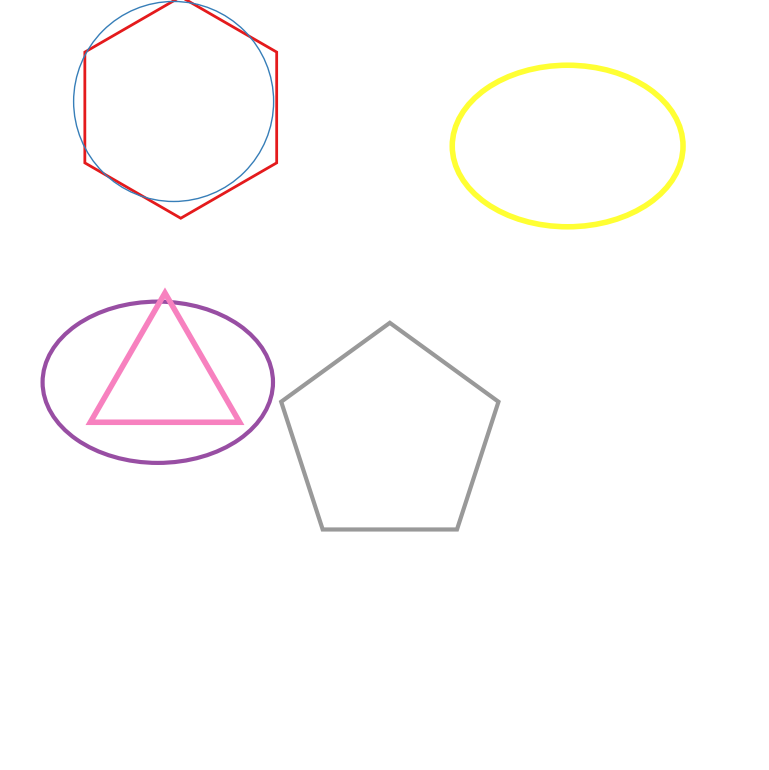[{"shape": "hexagon", "thickness": 1, "radius": 0.72, "center": [0.235, 0.86]}, {"shape": "circle", "thickness": 0.5, "radius": 0.65, "center": [0.225, 0.868]}, {"shape": "oval", "thickness": 1.5, "radius": 0.75, "center": [0.205, 0.504]}, {"shape": "oval", "thickness": 2, "radius": 0.75, "center": [0.737, 0.81]}, {"shape": "triangle", "thickness": 2, "radius": 0.56, "center": [0.214, 0.508]}, {"shape": "pentagon", "thickness": 1.5, "radius": 0.74, "center": [0.506, 0.432]}]